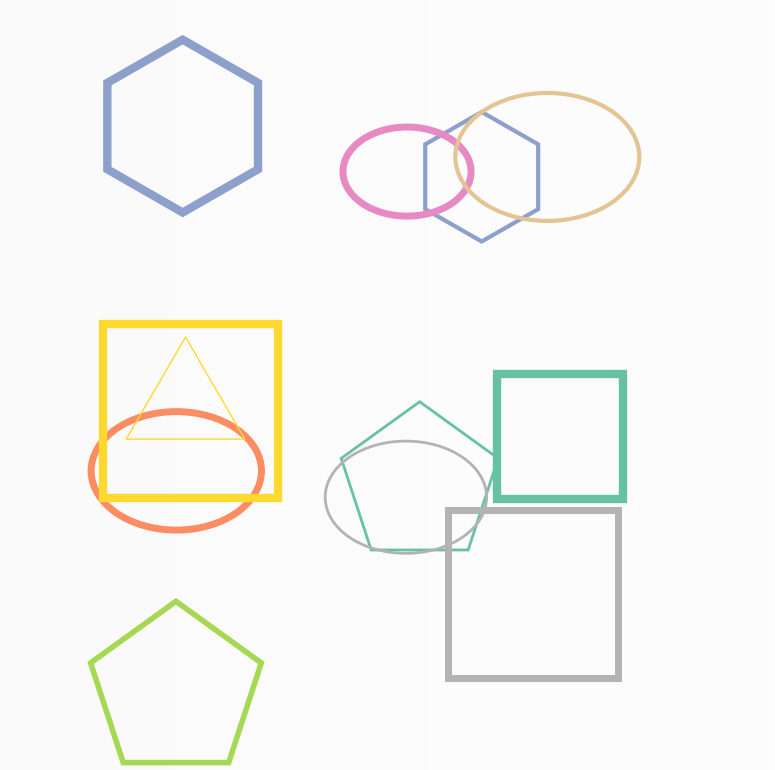[{"shape": "square", "thickness": 3, "radius": 0.41, "center": [0.722, 0.433]}, {"shape": "pentagon", "thickness": 1, "radius": 0.53, "center": [0.541, 0.372]}, {"shape": "oval", "thickness": 2.5, "radius": 0.55, "center": [0.227, 0.389]}, {"shape": "hexagon", "thickness": 1.5, "radius": 0.42, "center": [0.622, 0.77]}, {"shape": "hexagon", "thickness": 3, "radius": 0.56, "center": [0.236, 0.836]}, {"shape": "oval", "thickness": 2.5, "radius": 0.41, "center": [0.525, 0.777]}, {"shape": "pentagon", "thickness": 2, "radius": 0.58, "center": [0.227, 0.103]}, {"shape": "square", "thickness": 3, "radius": 0.56, "center": [0.246, 0.466]}, {"shape": "triangle", "thickness": 0.5, "radius": 0.44, "center": [0.239, 0.474]}, {"shape": "oval", "thickness": 1.5, "radius": 0.59, "center": [0.706, 0.796]}, {"shape": "square", "thickness": 2.5, "radius": 0.55, "center": [0.687, 0.229]}, {"shape": "oval", "thickness": 1, "radius": 0.52, "center": [0.524, 0.354]}]